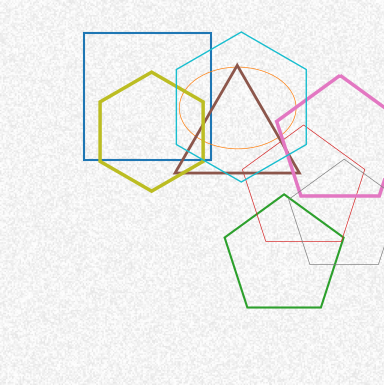[{"shape": "square", "thickness": 1.5, "radius": 0.82, "center": [0.383, 0.75]}, {"shape": "oval", "thickness": 0.5, "radius": 0.76, "center": [0.617, 0.72]}, {"shape": "pentagon", "thickness": 1.5, "radius": 0.81, "center": [0.738, 0.333]}, {"shape": "pentagon", "thickness": 0.5, "radius": 0.84, "center": [0.789, 0.508]}, {"shape": "triangle", "thickness": 2, "radius": 0.93, "center": [0.616, 0.644]}, {"shape": "pentagon", "thickness": 2.5, "radius": 0.87, "center": [0.883, 0.631]}, {"shape": "pentagon", "thickness": 0.5, "radius": 0.76, "center": [0.894, 0.435]}, {"shape": "hexagon", "thickness": 2.5, "radius": 0.77, "center": [0.394, 0.658]}, {"shape": "hexagon", "thickness": 1, "radius": 0.97, "center": [0.627, 0.722]}]